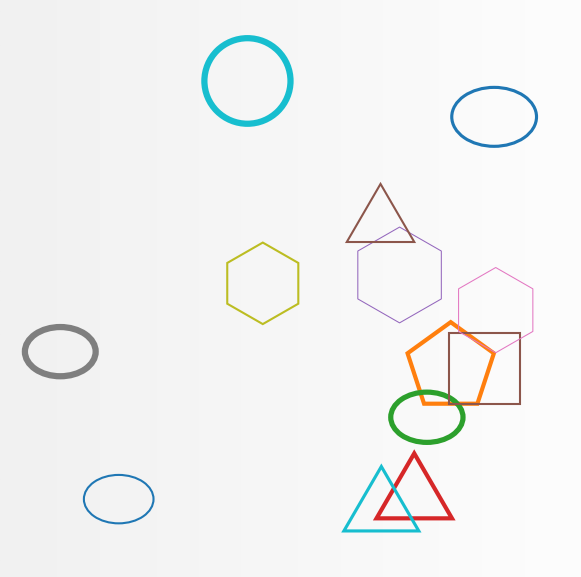[{"shape": "oval", "thickness": 1, "radius": 0.3, "center": [0.204, 0.135]}, {"shape": "oval", "thickness": 1.5, "radius": 0.36, "center": [0.85, 0.797]}, {"shape": "pentagon", "thickness": 2, "radius": 0.39, "center": [0.775, 0.363]}, {"shape": "oval", "thickness": 2.5, "radius": 0.31, "center": [0.734, 0.277]}, {"shape": "triangle", "thickness": 2, "radius": 0.37, "center": [0.713, 0.139]}, {"shape": "hexagon", "thickness": 0.5, "radius": 0.41, "center": [0.687, 0.523]}, {"shape": "square", "thickness": 1, "radius": 0.31, "center": [0.834, 0.361]}, {"shape": "triangle", "thickness": 1, "radius": 0.34, "center": [0.655, 0.614]}, {"shape": "hexagon", "thickness": 0.5, "radius": 0.37, "center": [0.853, 0.462]}, {"shape": "oval", "thickness": 3, "radius": 0.3, "center": [0.104, 0.39]}, {"shape": "hexagon", "thickness": 1, "radius": 0.35, "center": [0.452, 0.509]}, {"shape": "circle", "thickness": 3, "radius": 0.37, "center": [0.426, 0.859]}, {"shape": "triangle", "thickness": 1.5, "radius": 0.37, "center": [0.656, 0.117]}]